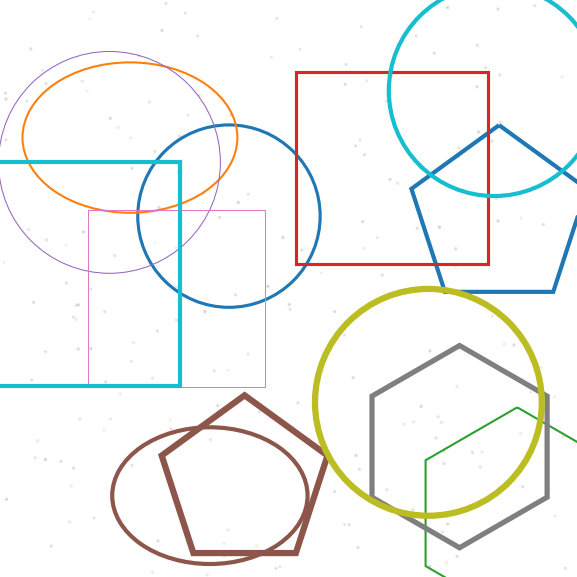[{"shape": "pentagon", "thickness": 2, "radius": 0.8, "center": [0.864, 0.623]}, {"shape": "circle", "thickness": 1.5, "radius": 0.79, "center": [0.396, 0.625]}, {"shape": "oval", "thickness": 1, "radius": 0.93, "center": [0.225, 0.761]}, {"shape": "hexagon", "thickness": 1, "radius": 0.92, "center": [0.896, 0.111]}, {"shape": "square", "thickness": 1.5, "radius": 0.83, "center": [0.679, 0.708]}, {"shape": "circle", "thickness": 0.5, "radius": 0.96, "center": [0.19, 0.718]}, {"shape": "pentagon", "thickness": 3, "radius": 0.75, "center": [0.424, 0.164]}, {"shape": "oval", "thickness": 2, "radius": 0.85, "center": [0.363, 0.141]}, {"shape": "square", "thickness": 0.5, "radius": 0.76, "center": [0.305, 0.483]}, {"shape": "hexagon", "thickness": 2.5, "radius": 0.88, "center": [0.796, 0.226]}, {"shape": "circle", "thickness": 3, "radius": 0.98, "center": [0.742, 0.302]}, {"shape": "circle", "thickness": 2, "radius": 0.91, "center": [0.856, 0.842]}, {"shape": "square", "thickness": 2, "radius": 0.97, "center": [0.118, 0.525]}]